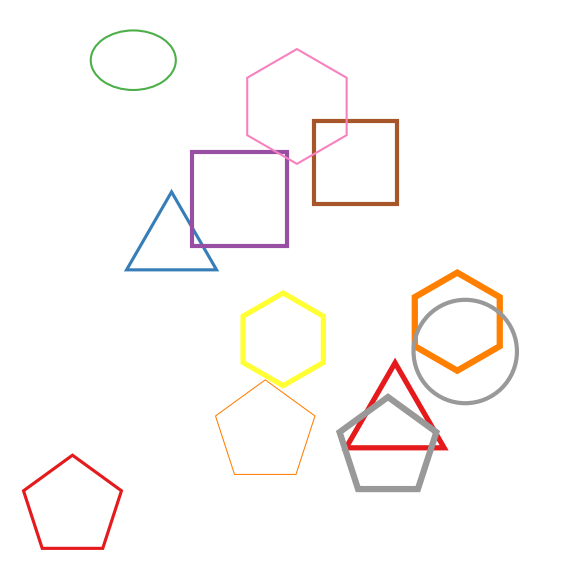[{"shape": "pentagon", "thickness": 1.5, "radius": 0.45, "center": [0.126, 0.122]}, {"shape": "triangle", "thickness": 2.5, "radius": 0.49, "center": [0.684, 0.273]}, {"shape": "triangle", "thickness": 1.5, "radius": 0.45, "center": [0.297, 0.577]}, {"shape": "oval", "thickness": 1, "radius": 0.37, "center": [0.231, 0.895]}, {"shape": "square", "thickness": 2, "radius": 0.41, "center": [0.415, 0.655]}, {"shape": "hexagon", "thickness": 3, "radius": 0.42, "center": [0.792, 0.442]}, {"shape": "pentagon", "thickness": 0.5, "radius": 0.45, "center": [0.459, 0.251]}, {"shape": "hexagon", "thickness": 2.5, "radius": 0.4, "center": [0.49, 0.412]}, {"shape": "square", "thickness": 2, "radius": 0.36, "center": [0.615, 0.718]}, {"shape": "hexagon", "thickness": 1, "radius": 0.5, "center": [0.514, 0.815]}, {"shape": "circle", "thickness": 2, "radius": 0.45, "center": [0.806, 0.39]}, {"shape": "pentagon", "thickness": 3, "radius": 0.44, "center": [0.672, 0.224]}]